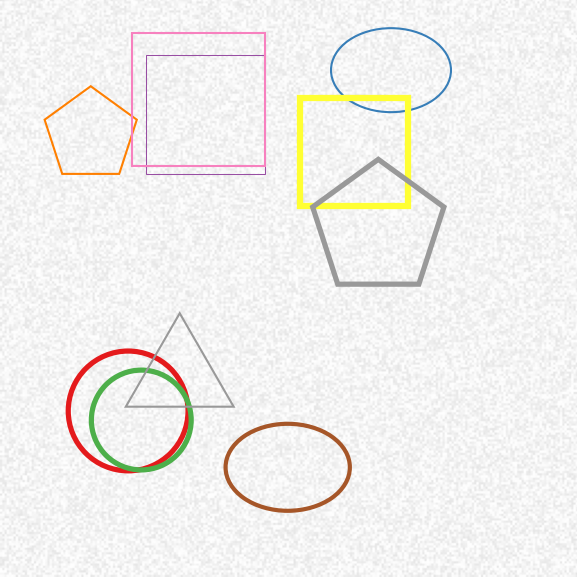[{"shape": "circle", "thickness": 2.5, "radius": 0.52, "center": [0.222, 0.288]}, {"shape": "oval", "thickness": 1, "radius": 0.52, "center": [0.677, 0.878]}, {"shape": "circle", "thickness": 2.5, "radius": 0.43, "center": [0.245, 0.272]}, {"shape": "square", "thickness": 0.5, "radius": 0.51, "center": [0.355, 0.801]}, {"shape": "pentagon", "thickness": 1, "radius": 0.42, "center": [0.157, 0.766]}, {"shape": "square", "thickness": 3, "radius": 0.47, "center": [0.613, 0.736]}, {"shape": "oval", "thickness": 2, "radius": 0.54, "center": [0.498, 0.19]}, {"shape": "square", "thickness": 1, "radius": 0.58, "center": [0.344, 0.826]}, {"shape": "triangle", "thickness": 1, "radius": 0.54, "center": [0.311, 0.349]}, {"shape": "pentagon", "thickness": 2.5, "radius": 0.6, "center": [0.655, 0.604]}]